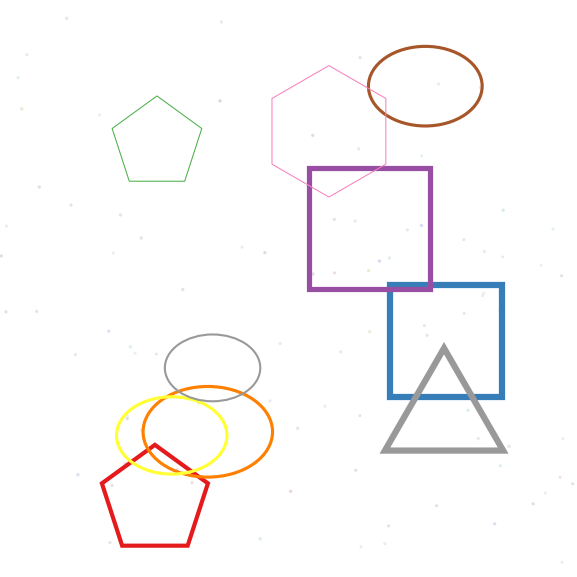[{"shape": "pentagon", "thickness": 2, "radius": 0.48, "center": [0.268, 0.132]}, {"shape": "square", "thickness": 3, "radius": 0.48, "center": [0.772, 0.409]}, {"shape": "pentagon", "thickness": 0.5, "radius": 0.41, "center": [0.272, 0.751]}, {"shape": "square", "thickness": 2.5, "radius": 0.53, "center": [0.64, 0.604]}, {"shape": "oval", "thickness": 1.5, "radius": 0.56, "center": [0.36, 0.251]}, {"shape": "oval", "thickness": 1.5, "radius": 0.48, "center": [0.297, 0.245]}, {"shape": "oval", "thickness": 1.5, "radius": 0.49, "center": [0.736, 0.85]}, {"shape": "hexagon", "thickness": 0.5, "radius": 0.57, "center": [0.57, 0.772]}, {"shape": "oval", "thickness": 1, "radius": 0.41, "center": [0.368, 0.362]}, {"shape": "triangle", "thickness": 3, "radius": 0.59, "center": [0.769, 0.278]}]